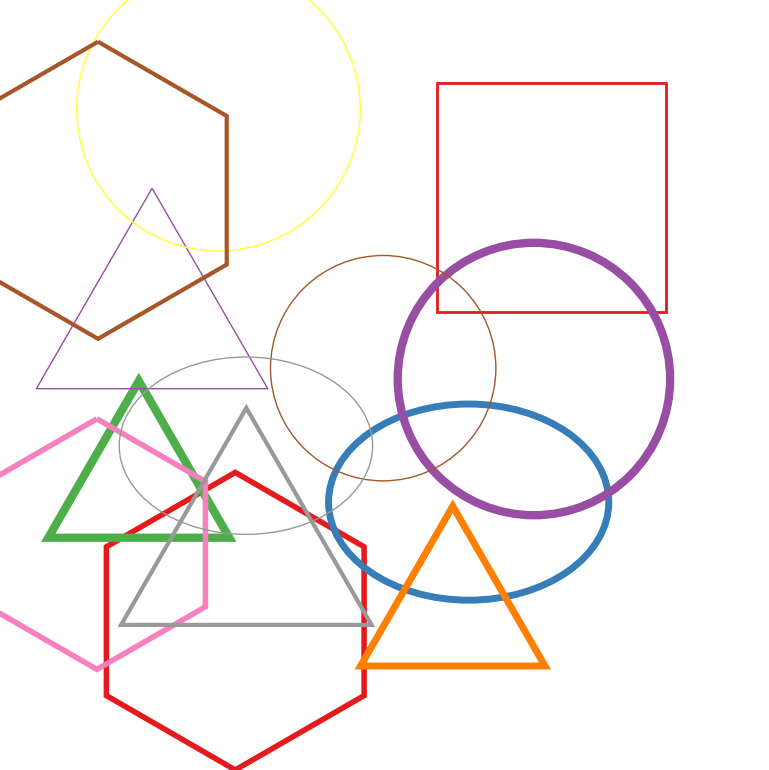[{"shape": "hexagon", "thickness": 2, "radius": 0.97, "center": [0.306, 0.193]}, {"shape": "square", "thickness": 1, "radius": 0.74, "center": [0.716, 0.744]}, {"shape": "oval", "thickness": 2.5, "radius": 0.91, "center": [0.609, 0.348]}, {"shape": "triangle", "thickness": 3, "radius": 0.68, "center": [0.18, 0.37]}, {"shape": "circle", "thickness": 3, "radius": 0.88, "center": [0.693, 0.508]}, {"shape": "triangle", "thickness": 0.5, "radius": 0.87, "center": [0.197, 0.582]}, {"shape": "triangle", "thickness": 2.5, "radius": 0.69, "center": [0.588, 0.204]}, {"shape": "circle", "thickness": 0.5, "radius": 0.92, "center": [0.284, 0.858]}, {"shape": "circle", "thickness": 0.5, "radius": 0.73, "center": [0.498, 0.522]}, {"shape": "hexagon", "thickness": 1.5, "radius": 0.96, "center": [0.127, 0.753]}, {"shape": "hexagon", "thickness": 2, "radius": 0.81, "center": [0.126, 0.293]}, {"shape": "triangle", "thickness": 1.5, "radius": 0.94, "center": [0.32, 0.282]}, {"shape": "oval", "thickness": 0.5, "radius": 0.82, "center": [0.319, 0.421]}]